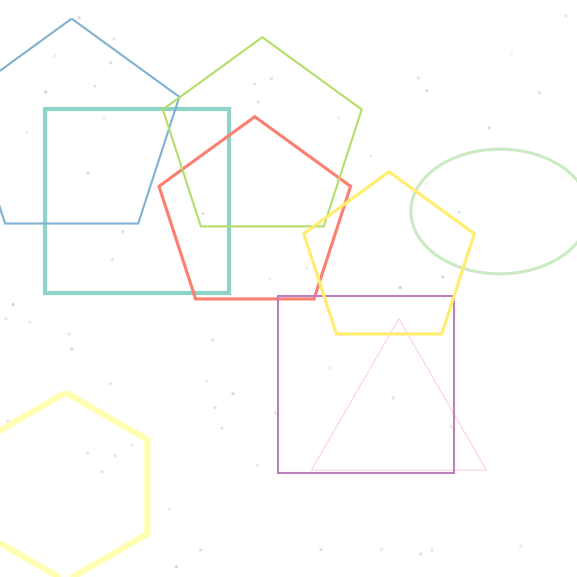[{"shape": "square", "thickness": 2, "radius": 0.8, "center": [0.237, 0.651]}, {"shape": "hexagon", "thickness": 3, "radius": 0.82, "center": [0.114, 0.156]}, {"shape": "pentagon", "thickness": 1.5, "radius": 0.87, "center": [0.441, 0.623]}, {"shape": "pentagon", "thickness": 1, "radius": 0.98, "center": [0.124, 0.771]}, {"shape": "pentagon", "thickness": 1, "radius": 0.91, "center": [0.454, 0.754]}, {"shape": "triangle", "thickness": 0.5, "radius": 0.87, "center": [0.691, 0.272]}, {"shape": "square", "thickness": 1, "radius": 0.77, "center": [0.634, 0.333]}, {"shape": "oval", "thickness": 1.5, "radius": 0.77, "center": [0.866, 0.633]}, {"shape": "pentagon", "thickness": 1.5, "radius": 0.78, "center": [0.674, 0.546]}]